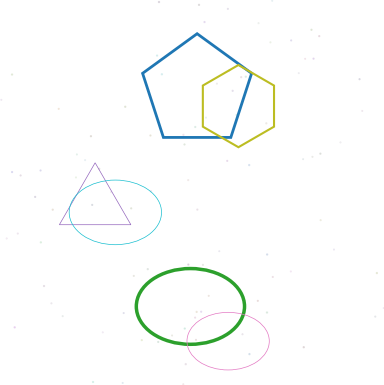[{"shape": "pentagon", "thickness": 2, "radius": 0.74, "center": [0.512, 0.764]}, {"shape": "oval", "thickness": 2.5, "radius": 0.7, "center": [0.495, 0.204]}, {"shape": "triangle", "thickness": 0.5, "radius": 0.54, "center": [0.247, 0.47]}, {"shape": "oval", "thickness": 0.5, "radius": 0.53, "center": [0.593, 0.114]}, {"shape": "hexagon", "thickness": 1.5, "radius": 0.53, "center": [0.619, 0.724]}, {"shape": "oval", "thickness": 0.5, "radius": 0.6, "center": [0.3, 0.448]}]